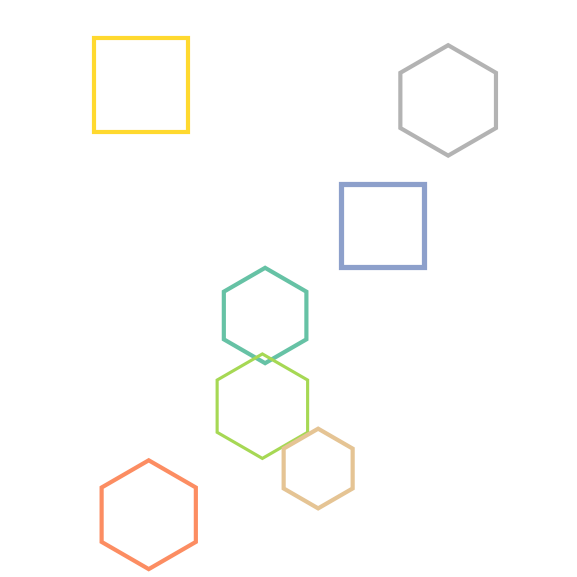[{"shape": "hexagon", "thickness": 2, "radius": 0.41, "center": [0.459, 0.453]}, {"shape": "hexagon", "thickness": 2, "radius": 0.47, "center": [0.258, 0.108]}, {"shape": "square", "thickness": 2.5, "radius": 0.36, "center": [0.662, 0.609]}, {"shape": "hexagon", "thickness": 1.5, "radius": 0.45, "center": [0.454, 0.296]}, {"shape": "square", "thickness": 2, "radius": 0.41, "center": [0.245, 0.852]}, {"shape": "hexagon", "thickness": 2, "radius": 0.34, "center": [0.551, 0.188]}, {"shape": "hexagon", "thickness": 2, "radius": 0.48, "center": [0.776, 0.825]}]